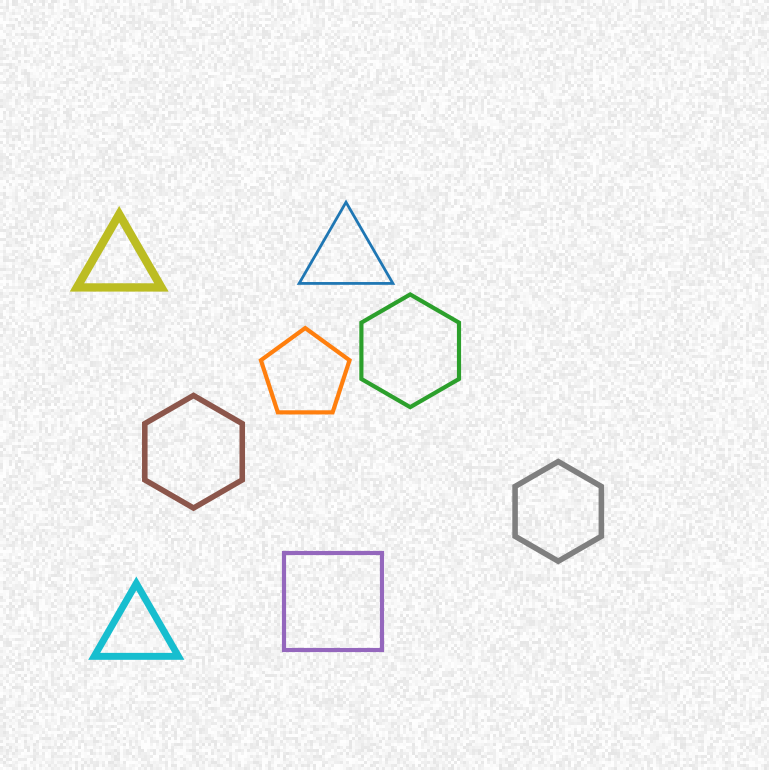[{"shape": "triangle", "thickness": 1, "radius": 0.35, "center": [0.449, 0.667]}, {"shape": "pentagon", "thickness": 1.5, "radius": 0.3, "center": [0.396, 0.513]}, {"shape": "hexagon", "thickness": 1.5, "radius": 0.37, "center": [0.533, 0.544]}, {"shape": "square", "thickness": 1.5, "radius": 0.32, "center": [0.432, 0.219]}, {"shape": "hexagon", "thickness": 2, "radius": 0.37, "center": [0.251, 0.413]}, {"shape": "hexagon", "thickness": 2, "radius": 0.32, "center": [0.725, 0.336]}, {"shape": "triangle", "thickness": 3, "radius": 0.32, "center": [0.155, 0.658]}, {"shape": "triangle", "thickness": 2.5, "radius": 0.32, "center": [0.177, 0.179]}]